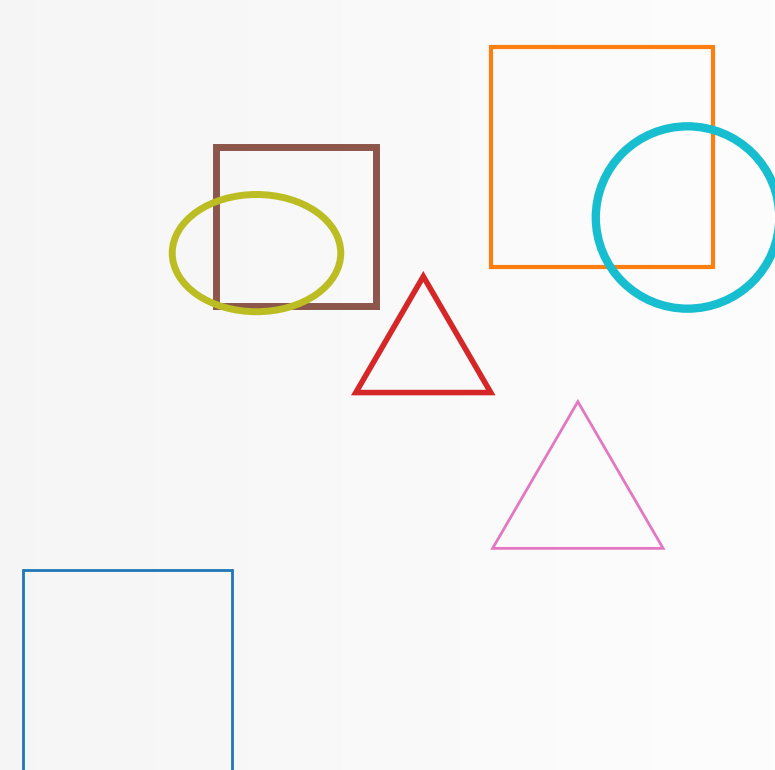[{"shape": "square", "thickness": 1, "radius": 0.67, "center": [0.164, 0.125]}, {"shape": "square", "thickness": 1.5, "radius": 0.72, "center": [0.776, 0.796]}, {"shape": "triangle", "thickness": 2, "radius": 0.5, "center": [0.546, 0.54]}, {"shape": "square", "thickness": 2.5, "radius": 0.52, "center": [0.382, 0.706]}, {"shape": "triangle", "thickness": 1, "radius": 0.64, "center": [0.746, 0.351]}, {"shape": "oval", "thickness": 2.5, "radius": 0.54, "center": [0.331, 0.671]}, {"shape": "circle", "thickness": 3, "radius": 0.59, "center": [0.887, 0.718]}]